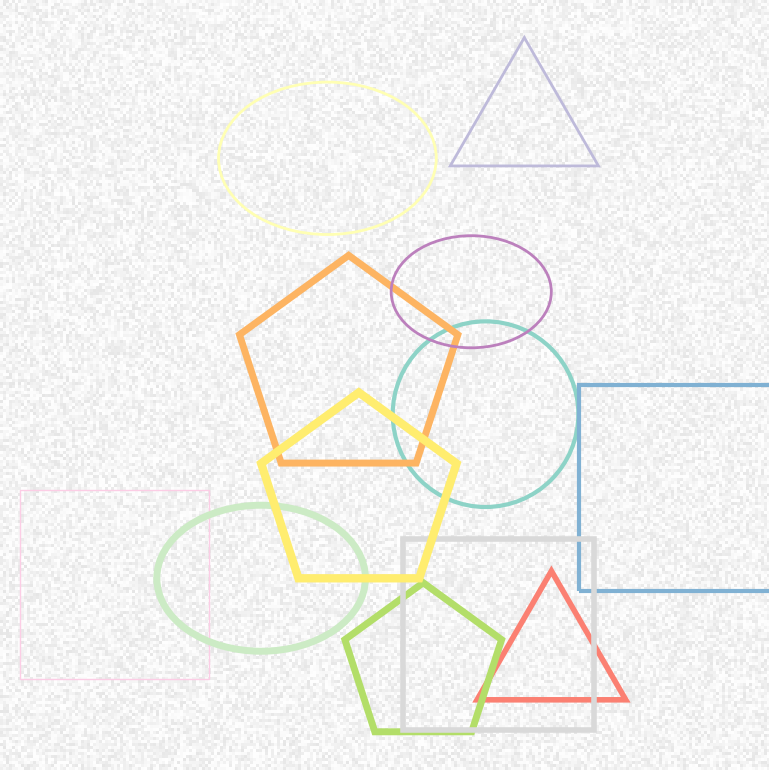[{"shape": "circle", "thickness": 1.5, "radius": 0.6, "center": [0.631, 0.462]}, {"shape": "oval", "thickness": 1, "radius": 0.71, "center": [0.425, 0.794]}, {"shape": "triangle", "thickness": 1, "radius": 0.56, "center": [0.681, 0.84]}, {"shape": "triangle", "thickness": 2, "radius": 0.56, "center": [0.716, 0.147]}, {"shape": "square", "thickness": 1.5, "radius": 0.67, "center": [0.886, 0.367]}, {"shape": "pentagon", "thickness": 2.5, "radius": 0.75, "center": [0.453, 0.519]}, {"shape": "pentagon", "thickness": 2.5, "radius": 0.54, "center": [0.55, 0.136]}, {"shape": "square", "thickness": 0.5, "radius": 0.61, "center": [0.149, 0.241]}, {"shape": "square", "thickness": 2, "radius": 0.62, "center": [0.648, 0.176]}, {"shape": "oval", "thickness": 1, "radius": 0.52, "center": [0.612, 0.621]}, {"shape": "oval", "thickness": 2.5, "radius": 0.68, "center": [0.339, 0.249]}, {"shape": "pentagon", "thickness": 3, "radius": 0.67, "center": [0.466, 0.357]}]